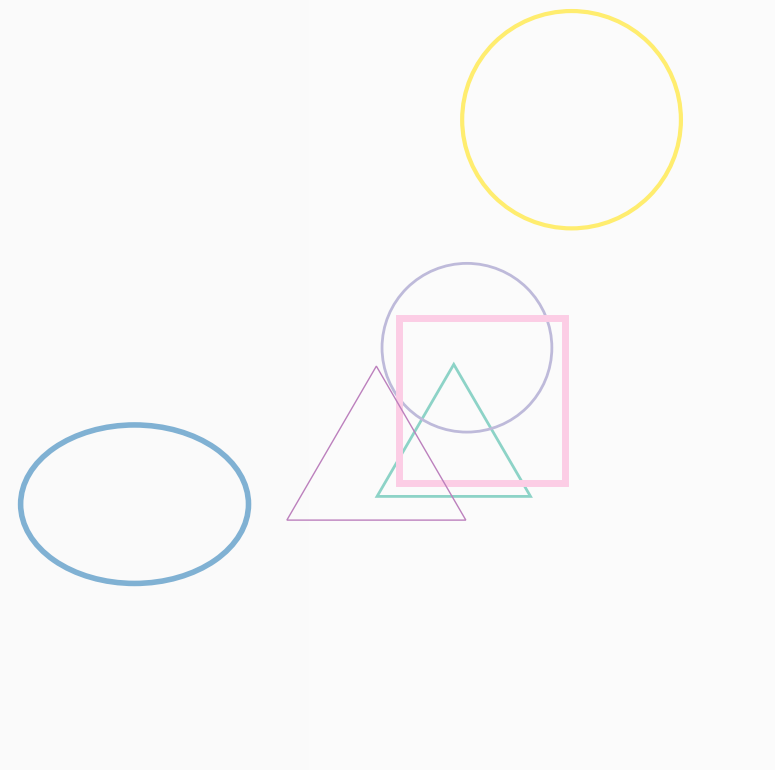[{"shape": "triangle", "thickness": 1, "radius": 0.57, "center": [0.586, 0.412]}, {"shape": "circle", "thickness": 1, "radius": 0.55, "center": [0.603, 0.548]}, {"shape": "oval", "thickness": 2, "radius": 0.74, "center": [0.174, 0.345]}, {"shape": "square", "thickness": 2.5, "radius": 0.54, "center": [0.622, 0.48]}, {"shape": "triangle", "thickness": 0.5, "radius": 0.67, "center": [0.486, 0.391]}, {"shape": "circle", "thickness": 1.5, "radius": 0.71, "center": [0.737, 0.845]}]